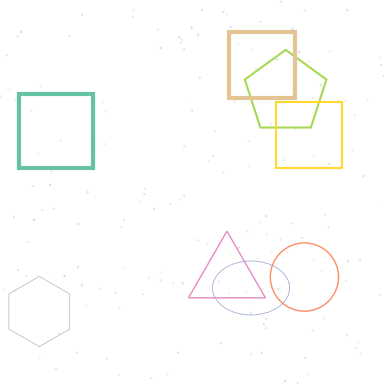[{"shape": "square", "thickness": 3, "radius": 0.48, "center": [0.146, 0.661]}, {"shape": "circle", "thickness": 1, "radius": 0.44, "center": [0.791, 0.28]}, {"shape": "oval", "thickness": 0.5, "radius": 0.5, "center": [0.652, 0.252]}, {"shape": "triangle", "thickness": 1, "radius": 0.58, "center": [0.59, 0.284]}, {"shape": "pentagon", "thickness": 1.5, "radius": 0.56, "center": [0.742, 0.759]}, {"shape": "square", "thickness": 1.5, "radius": 0.43, "center": [0.802, 0.649]}, {"shape": "square", "thickness": 3, "radius": 0.43, "center": [0.68, 0.831]}, {"shape": "hexagon", "thickness": 0.5, "radius": 0.46, "center": [0.102, 0.191]}]